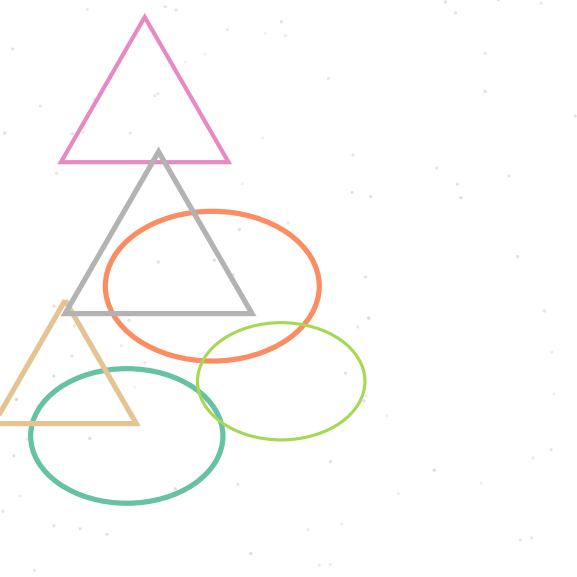[{"shape": "oval", "thickness": 2.5, "radius": 0.83, "center": [0.22, 0.244]}, {"shape": "oval", "thickness": 2.5, "radius": 0.93, "center": [0.368, 0.504]}, {"shape": "triangle", "thickness": 2, "radius": 0.84, "center": [0.251, 0.802]}, {"shape": "oval", "thickness": 1.5, "radius": 0.73, "center": [0.487, 0.339]}, {"shape": "triangle", "thickness": 2.5, "radius": 0.71, "center": [0.113, 0.337]}, {"shape": "triangle", "thickness": 2.5, "radius": 0.93, "center": [0.275, 0.55]}]